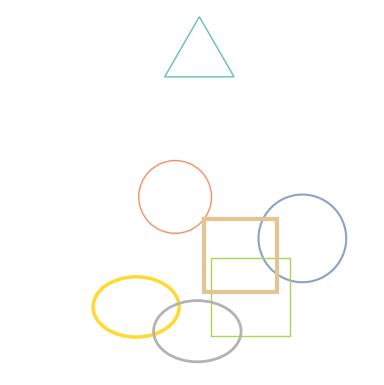[{"shape": "triangle", "thickness": 1, "radius": 0.52, "center": [0.518, 0.852]}, {"shape": "circle", "thickness": 1, "radius": 0.47, "center": [0.455, 0.488]}, {"shape": "circle", "thickness": 1.5, "radius": 0.57, "center": [0.785, 0.381]}, {"shape": "square", "thickness": 1, "radius": 0.51, "center": [0.651, 0.228]}, {"shape": "oval", "thickness": 2.5, "radius": 0.56, "center": [0.353, 0.203]}, {"shape": "square", "thickness": 3, "radius": 0.47, "center": [0.625, 0.337]}, {"shape": "oval", "thickness": 2, "radius": 0.57, "center": [0.513, 0.14]}]